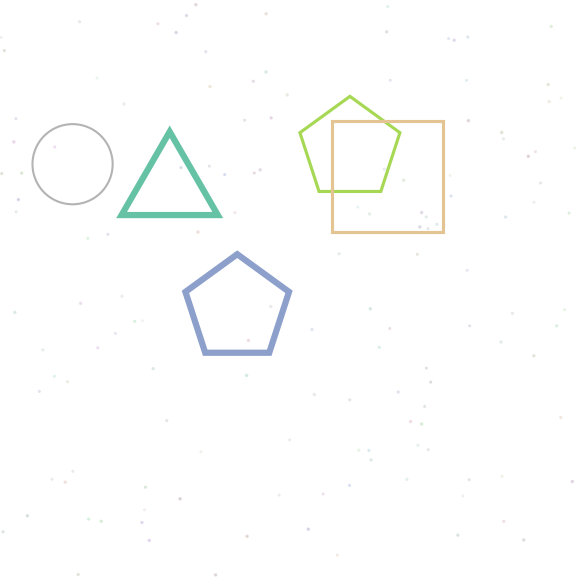[{"shape": "triangle", "thickness": 3, "radius": 0.48, "center": [0.294, 0.675]}, {"shape": "pentagon", "thickness": 3, "radius": 0.47, "center": [0.411, 0.465]}, {"shape": "pentagon", "thickness": 1.5, "radius": 0.46, "center": [0.606, 0.741]}, {"shape": "square", "thickness": 1.5, "radius": 0.48, "center": [0.671, 0.693]}, {"shape": "circle", "thickness": 1, "radius": 0.35, "center": [0.126, 0.715]}]